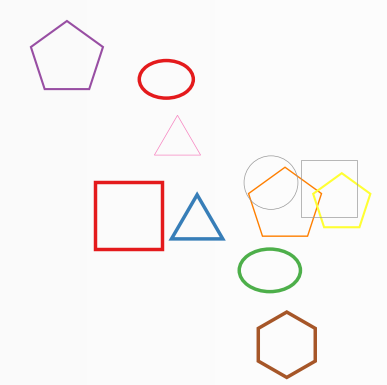[{"shape": "oval", "thickness": 2.5, "radius": 0.35, "center": [0.429, 0.794]}, {"shape": "square", "thickness": 2.5, "radius": 0.43, "center": [0.332, 0.441]}, {"shape": "triangle", "thickness": 2.5, "radius": 0.38, "center": [0.509, 0.418]}, {"shape": "oval", "thickness": 2.5, "radius": 0.39, "center": [0.696, 0.298]}, {"shape": "pentagon", "thickness": 1.5, "radius": 0.49, "center": [0.173, 0.848]}, {"shape": "pentagon", "thickness": 1, "radius": 0.49, "center": [0.736, 0.467]}, {"shape": "pentagon", "thickness": 1.5, "radius": 0.39, "center": [0.882, 0.473]}, {"shape": "hexagon", "thickness": 2.5, "radius": 0.42, "center": [0.74, 0.105]}, {"shape": "triangle", "thickness": 0.5, "radius": 0.34, "center": [0.458, 0.632]}, {"shape": "circle", "thickness": 0.5, "radius": 0.35, "center": [0.699, 0.526]}, {"shape": "square", "thickness": 0.5, "radius": 0.37, "center": [0.849, 0.511]}]